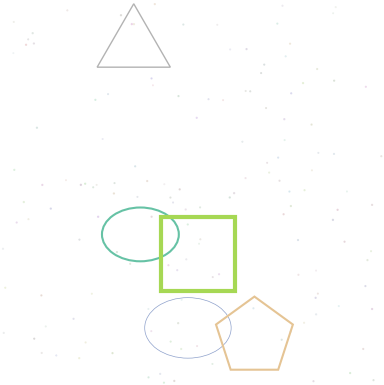[{"shape": "oval", "thickness": 1.5, "radius": 0.5, "center": [0.365, 0.391]}, {"shape": "oval", "thickness": 0.5, "radius": 0.56, "center": [0.488, 0.148]}, {"shape": "square", "thickness": 3, "radius": 0.48, "center": [0.515, 0.341]}, {"shape": "pentagon", "thickness": 1.5, "radius": 0.52, "center": [0.661, 0.125]}, {"shape": "triangle", "thickness": 1, "radius": 0.55, "center": [0.347, 0.88]}]